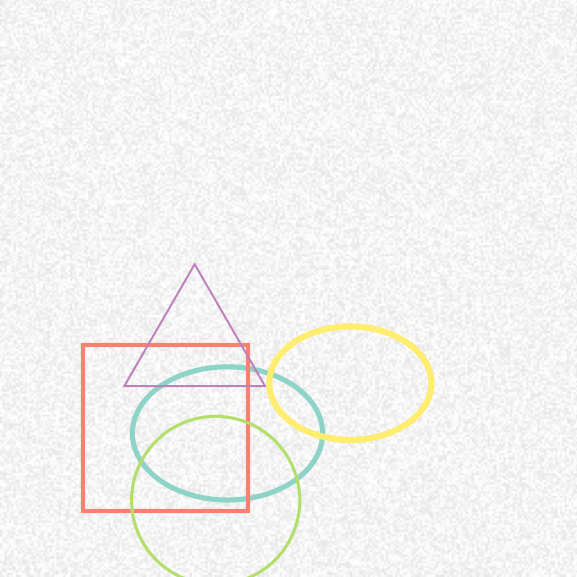[{"shape": "oval", "thickness": 2.5, "radius": 0.82, "center": [0.394, 0.249]}, {"shape": "square", "thickness": 2, "radius": 0.72, "center": [0.287, 0.258]}, {"shape": "circle", "thickness": 1.5, "radius": 0.73, "center": [0.373, 0.133]}, {"shape": "triangle", "thickness": 1, "radius": 0.7, "center": [0.337, 0.401]}, {"shape": "oval", "thickness": 3, "radius": 0.7, "center": [0.607, 0.336]}]